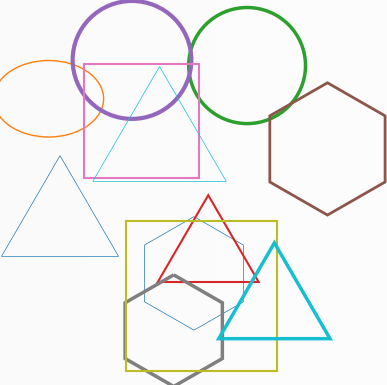[{"shape": "triangle", "thickness": 0.5, "radius": 0.87, "center": [0.155, 0.421]}, {"shape": "hexagon", "thickness": 0.5, "radius": 0.74, "center": [0.501, 0.29]}, {"shape": "oval", "thickness": 1, "radius": 0.71, "center": [0.125, 0.743]}, {"shape": "circle", "thickness": 2.5, "radius": 0.75, "center": [0.638, 0.83]}, {"shape": "triangle", "thickness": 1.5, "radius": 0.75, "center": [0.537, 0.343]}, {"shape": "circle", "thickness": 3, "radius": 0.77, "center": [0.341, 0.844]}, {"shape": "hexagon", "thickness": 2, "radius": 0.86, "center": [0.845, 0.613]}, {"shape": "square", "thickness": 1.5, "radius": 0.74, "center": [0.366, 0.686]}, {"shape": "hexagon", "thickness": 2.5, "radius": 0.72, "center": [0.448, 0.141]}, {"shape": "square", "thickness": 1.5, "radius": 0.97, "center": [0.52, 0.231]}, {"shape": "triangle", "thickness": 0.5, "radius": 0.99, "center": [0.412, 0.628]}, {"shape": "triangle", "thickness": 2.5, "radius": 0.83, "center": [0.708, 0.203]}]